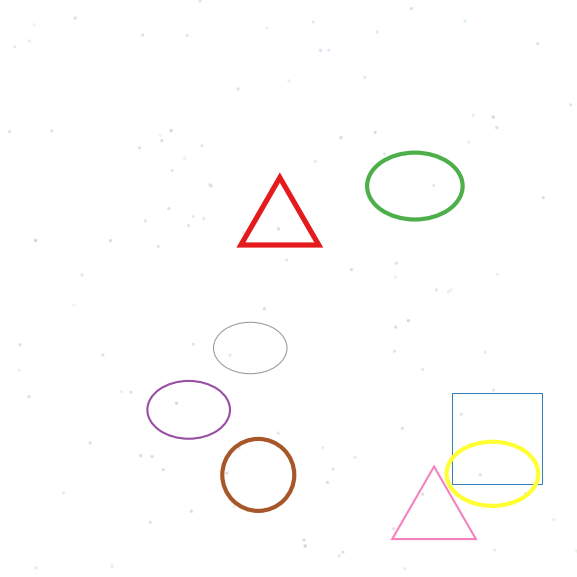[{"shape": "triangle", "thickness": 2.5, "radius": 0.39, "center": [0.485, 0.614]}, {"shape": "square", "thickness": 0.5, "radius": 0.39, "center": [0.861, 0.239]}, {"shape": "oval", "thickness": 2, "radius": 0.41, "center": [0.718, 0.677]}, {"shape": "oval", "thickness": 1, "radius": 0.36, "center": [0.327, 0.289]}, {"shape": "oval", "thickness": 2, "radius": 0.4, "center": [0.853, 0.179]}, {"shape": "circle", "thickness": 2, "radius": 0.31, "center": [0.447, 0.177]}, {"shape": "triangle", "thickness": 1, "radius": 0.42, "center": [0.752, 0.108]}, {"shape": "oval", "thickness": 0.5, "radius": 0.32, "center": [0.433, 0.397]}]